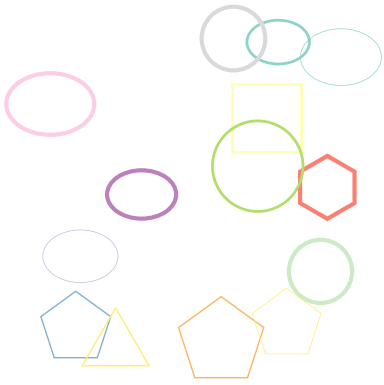[{"shape": "oval", "thickness": 2, "radius": 0.41, "center": [0.723, 0.891]}, {"shape": "oval", "thickness": 0.5, "radius": 0.53, "center": [0.885, 0.852]}, {"shape": "square", "thickness": 2, "radius": 0.44, "center": [0.692, 0.693]}, {"shape": "oval", "thickness": 0.5, "radius": 0.49, "center": [0.209, 0.334]}, {"shape": "hexagon", "thickness": 3, "radius": 0.41, "center": [0.85, 0.513]}, {"shape": "pentagon", "thickness": 1, "radius": 0.48, "center": [0.197, 0.148]}, {"shape": "pentagon", "thickness": 1, "radius": 0.58, "center": [0.574, 0.113]}, {"shape": "circle", "thickness": 2, "radius": 0.59, "center": [0.669, 0.568]}, {"shape": "oval", "thickness": 3, "radius": 0.57, "center": [0.131, 0.73]}, {"shape": "circle", "thickness": 3, "radius": 0.41, "center": [0.606, 0.9]}, {"shape": "oval", "thickness": 3, "radius": 0.45, "center": [0.368, 0.495]}, {"shape": "circle", "thickness": 3, "radius": 0.41, "center": [0.832, 0.295]}, {"shape": "pentagon", "thickness": 0.5, "radius": 0.47, "center": [0.745, 0.157]}, {"shape": "triangle", "thickness": 1, "radius": 0.5, "center": [0.3, 0.1]}]